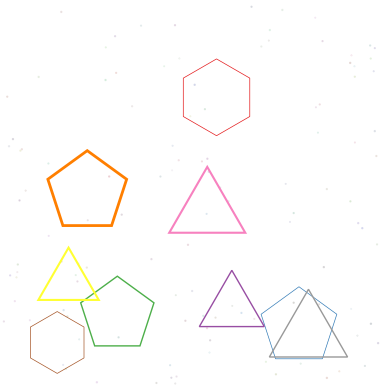[{"shape": "hexagon", "thickness": 0.5, "radius": 0.5, "center": [0.562, 0.747]}, {"shape": "pentagon", "thickness": 0.5, "radius": 0.52, "center": [0.777, 0.152]}, {"shape": "pentagon", "thickness": 1, "radius": 0.5, "center": [0.305, 0.183]}, {"shape": "triangle", "thickness": 1, "radius": 0.49, "center": [0.602, 0.2]}, {"shape": "pentagon", "thickness": 2, "radius": 0.54, "center": [0.227, 0.501]}, {"shape": "triangle", "thickness": 1.5, "radius": 0.45, "center": [0.178, 0.266]}, {"shape": "hexagon", "thickness": 0.5, "radius": 0.4, "center": [0.149, 0.11]}, {"shape": "triangle", "thickness": 1.5, "radius": 0.57, "center": [0.538, 0.452]}, {"shape": "triangle", "thickness": 1, "radius": 0.59, "center": [0.801, 0.131]}]